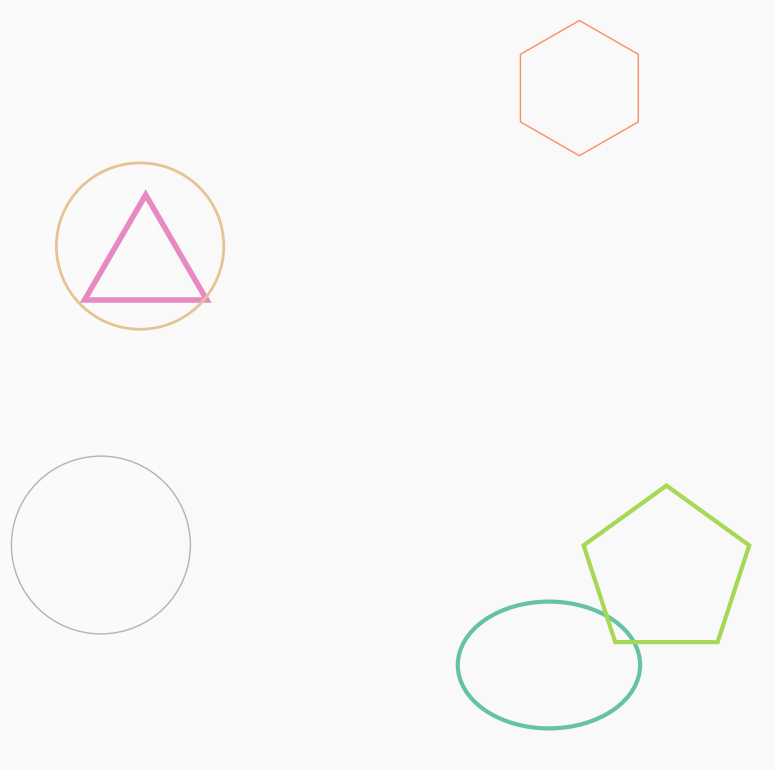[{"shape": "oval", "thickness": 1.5, "radius": 0.59, "center": [0.708, 0.136]}, {"shape": "hexagon", "thickness": 0.5, "radius": 0.44, "center": [0.748, 0.886]}, {"shape": "triangle", "thickness": 2, "radius": 0.46, "center": [0.188, 0.656]}, {"shape": "pentagon", "thickness": 1.5, "radius": 0.56, "center": [0.86, 0.257]}, {"shape": "circle", "thickness": 1, "radius": 0.54, "center": [0.181, 0.68]}, {"shape": "circle", "thickness": 0.5, "radius": 0.58, "center": [0.13, 0.292]}]